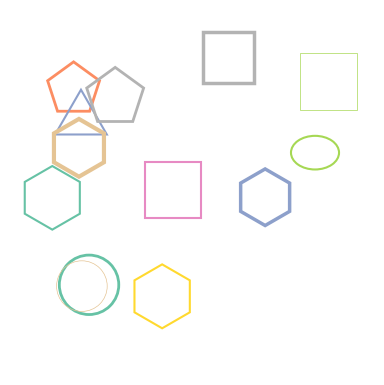[{"shape": "hexagon", "thickness": 1.5, "radius": 0.41, "center": [0.136, 0.486]}, {"shape": "circle", "thickness": 2, "radius": 0.39, "center": [0.231, 0.26]}, {"shape": "pentagon", "thickness": 2, "radius": 0.35, "center": [0.191, 0.768]}, {"shape": "hexagon", "thickness": 2.5, "radius": 0.37, "center": [0.689, 0.488]}, {"shape": "triangle", "thickness": 1.5, "radius": 0.39, "center": [0.21, 0.689]}, {"shape": "square", "thickness": 1.5, "radius": 0.36, "center": [0.45, 0.507]}, {"shape": "oval", "thickness": 1.5, "radius": 0.31, "center": [0.818, 0.603]}, {"shape": "square", "thickness": 0.5, "radius": 0.37, "center": [0.853, 0.789]}, {"shape": "hexagon", "thickness": 1.5, "radius": 0.42, "center": [0.421, 0.23]}, {"shape": "circle", "thickness": 0.5, "radius": 0.33, "center": [0.213, 0.257]}, {"shape": "hexagon", "thickness": 3, "radius": 0.37, "center": [0.205, 0.616]}, {"shape": "square", "thickness": 2.5, "radius": 0.33, "center": [0.594, 0.852]}, {"shape": "pentagon", "thickness": 2, "radius": 0.39, "center": [0.299, 0.747]}]